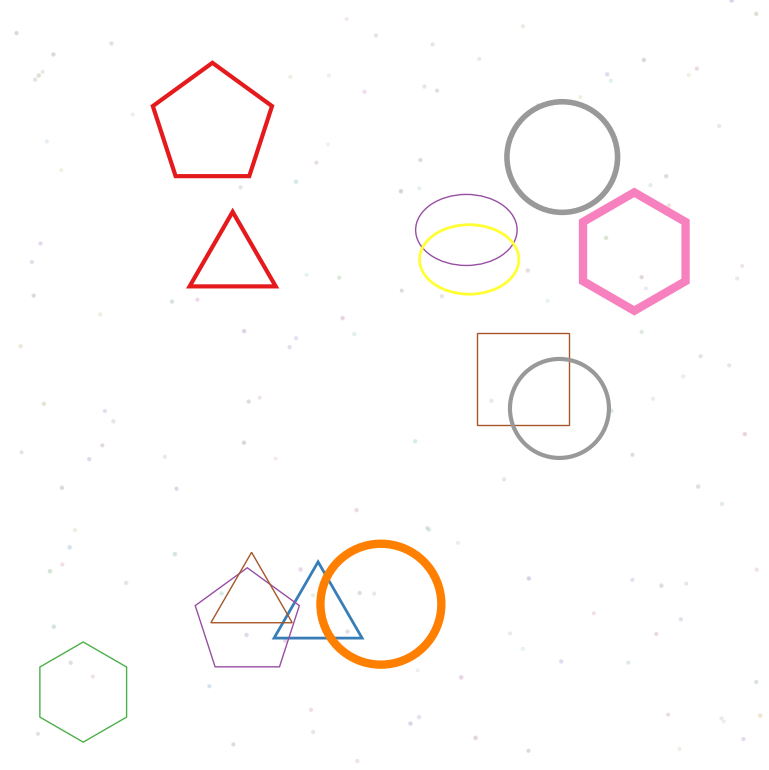[{"shape": "pentagon", "thickness": 1.5, "radius": 0.41, "center": [0.276, 0.837]}, {"shape": "triangle", "thickness": 1.5, "radius": 0.32, "center": [0.302, 0.66]}, {"shape": "triangle", "thickness": 1, "radius": 0.33, "center": [0.413, 0.204]}, {"shape": "hexagon", "thickness": 0.5, "radius": 0.33, "center": [0.108, 0.101]}, {"shape": "pentagon", "thickness": 0.5, "radius": 0.36, "center": [0.321, 0.192]}, {"shape": "oval", "thickness": 0.5, "radius": 0.33, "center": [0.606, 0.701]}, {"shape": "circle", "thickness": 3, "radius": 0.39, "center": [0.495, 0.215]}, {"shape": "oval", "thickness": 1, "radius": 0.32, "center": [0.609, 0.663]}, {"shape": "triangle", "thickness": 0.5, "radius": 0.3, "center": [0.327, 0.222]}, {"shape": "square", "thickness": 0.5, "radius": 0.3, "center": [0.679, 0.508]}, {"shape": "hexagon", "thickness": 3, "radius": 0.38, "center": [0.824, 0.673]}, {"shape": "circle", "thickness": 1.5, "radius": 0.32, "center": [0.727, 0.47]}, {"shape": "circle", "thickness": 2, "radius": 0.36, "center": [0.73, 0.796]}]